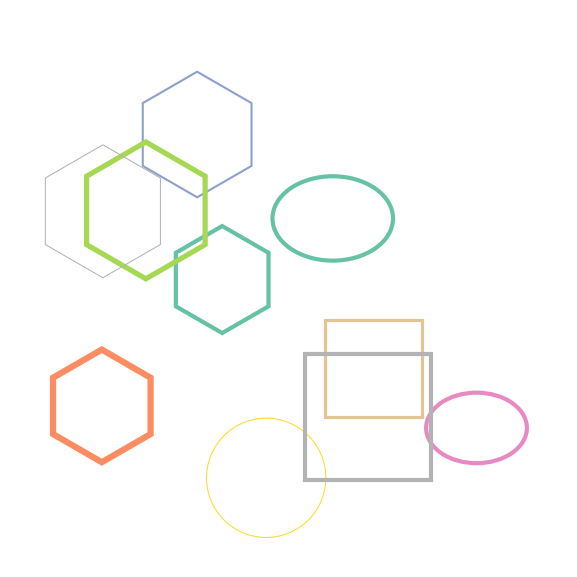[{"shape": "hexagon", "thickness": 2, "radius": 0.46, "center": [0.385, 0.515]}, {"shape": "oval", "thickness": 2, "radius": 0.52, "center": [0.576, 0.621]}, {"shape": "hexagon", "thickness": 3, "radius": 0.49, "center": [0.176, 0.296]}, {"shape": "hexagon", "thickness": 1, "radius": 0.54, "center": [0.341, 0.766]}, {"shape": "oval", "thickness": 2, "radius": 0.44, "center": [0.825, 0.258]}, {"shape": "hexagon", "thickness": 2.5, "radius": 0.59, "center": [0.253, 0.635]}, {"shape": "circle", "thickness": 0.5, "radius": 0.52, "center": [0.461, 0.172]}, {"shape": "square", "thickness": 1.5, "radius": 0.42, "center": [0.646, 0.36]}, {"shape": "square", "thickness": 2, "radius": 0.54, "center": [0.638, 0.277]}, {"shape": "hexagon", "thickness": 0.5, "radius": 0.58, "center": [0.178, 0.633]}]